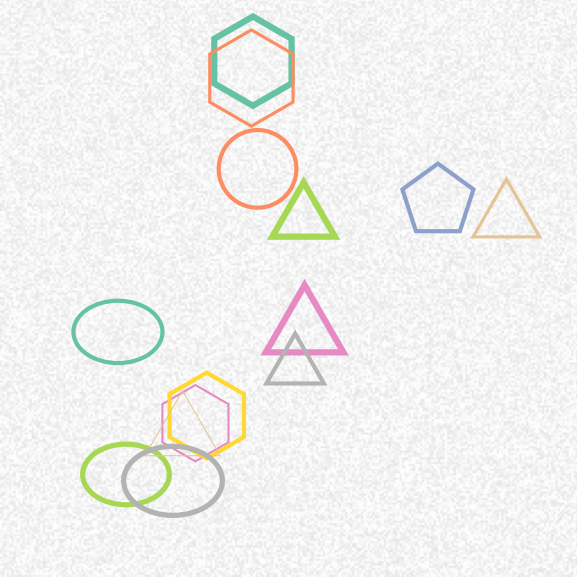[{"shape": "hexagon", "thickness": 3, "radius": 0.39, "center": [0.438, 0.893]}, {"shape": "oval", "thickness": 2, "radius": 0.39, "center": [0.204, 0.424]}, {"shape": "hexagon", "thickness": 1.5, "radius": 0.42, "center": [0.435, 0.864]}, {"shape": "circle", "thickness": 2, "radius": 0.34, "center": [0.446, 0.707]}, {"shape": "pentagon", "thickness": 2, "radius": 0.32, "center": [0.758, 0.651]}, {"shape": "triangle", "thickness": 3, "radius": 0.39, "center": [0.527, 0.428]}, {"shape": "hexagon", "thickness": 1, "radius": 0.33, "center": [0.338, 0.266]}, {"shape": "triangle", "thickness": 3, "radius": 0.31, "center": [0.526, 0.621]}, {"shape": "oval", "thickness": 2.5, "radius": 0.37, "center": [0.218, 0.178]}, {"shape": "hexagon", "thickness": 2, "radius": 0.37, "center": [0.358, 0.28]}, {"shape": "triangle", "thickness": 0.5, "radius": 0.38, "center": [0.316, 0.248]}, {"shape": "triangle", "thickness": 1.5, "radius": 0.33, "center": [0.877, 0.622]}, {"shape": "oval", "thickness": 2.5, "radius": 0.43, "center": [0.3, 0.167]}, {"shape": "triangle", "thickness": 2, "radius": 0.29, "center": [0.511, 0.364]}]